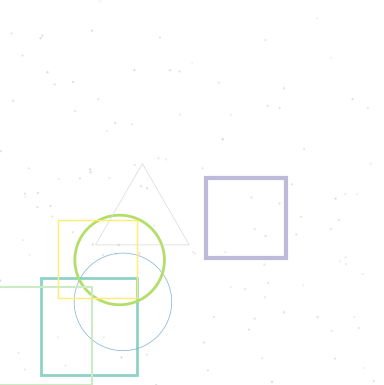[{"shape": "square", "thickness": 2, "radius": 0.63, "center": [0.231, 0.152]}, {"shape": "square", "thickness": 3, "radius": 0.52, "center": [0.639, 0.434]}, {"shape": "circle", "thickness": 0.5, "radius": 0.63, "center": [0.319, 0.216]}, {"shape": "circle", "thickness": 2, "radius": 0.58, "center": [0.311, 0.325]}, {"shape": "triangle", "thickness": 0.5, "radius": 0.7, "center": [0.37, 0.434]}, {"shape": "square", "thickness": 1.5, "radius": 0.64, "center": [0.111, 0.128]}, {"shape": "square", "thickness": 1, "radius": 0.51, "center": [0.253, 0.327]}]